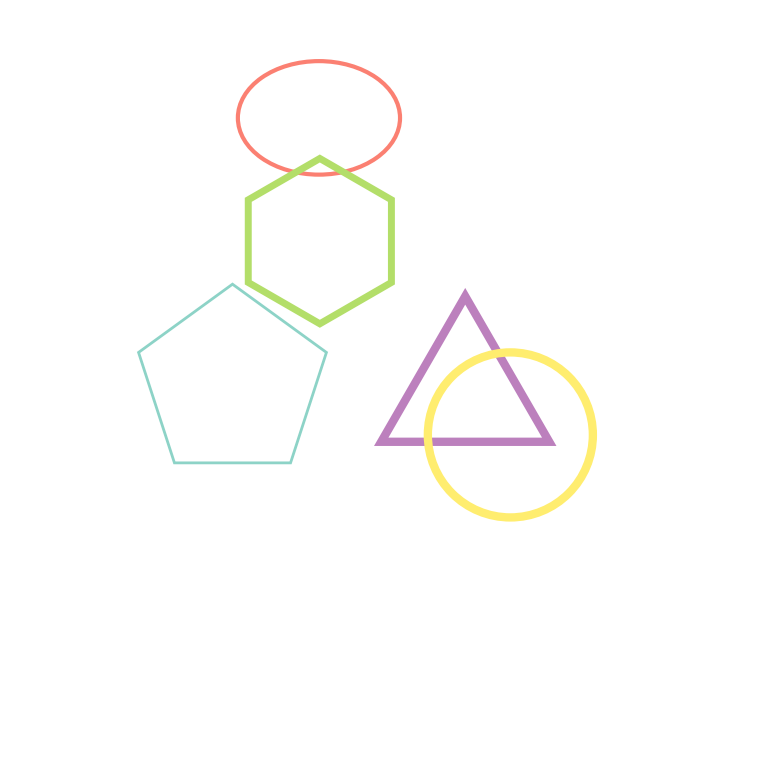[{"shape": "pentagon", "thickness": 1, "radius": 0.64, "center": [0.302, 0.503]}, {"shape": "oval", "thickness": 1.5, "radius": 0.53, "center": [0.414, 0.847]}, {"shape": "hexagon", "thickness": 2.5, "radius": 0.54, "center": [0.415, 0.687]}, {"shape": "triangle", "thickness": 3, "radius": 0.63, "center": [0.604, 0.489]}, {"shape": "circle", "thickness": 3, "radius": 0.54, "center": [0.663, 0.435]}]